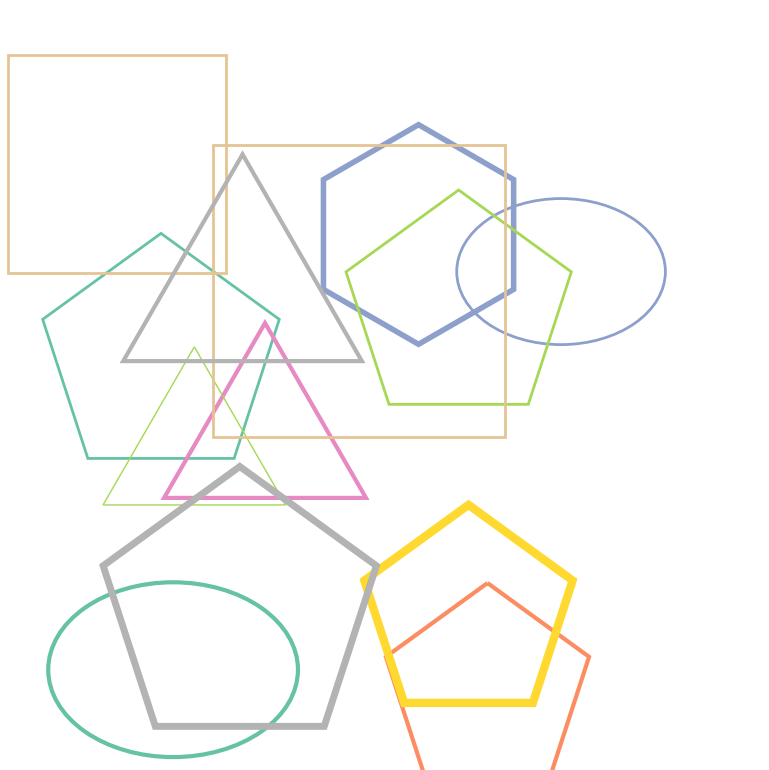[{"shape": "pentagon", "thickness": 1, "radius": 0.81, "center": [0.209, 0.535]}, {"shape": "oval", "thickness": 1.5, "radius": 0.81, "center": [0.225, 0.13]}, {"shape": "pentagon", "thickness": 1.5, "radius": 0.69, "center": [0.633, 0.104]}, {"shape": "oval", "thickness": 1, "radius": 0.68, "center": [0.729, 0.647]}, {"shape": "hexagon", "thickness": 2, "radius": 0.71, "center": [0.544, 0.695]}, {"shape": "triangle", "thickness": 1.5, "radius": 0.76, "center": [0.344, 0.429]}, {"shape": "triangle", "thickness": 0.5, "radius": 0.68, "center": [0.252, 0.413]}, {"shape": "pentagon", "thickness": 1, "radius": 0.77, "center": [0.596, 0.599]}, {"shape": "pentagon", "thickness": 3, "radius": 0.71, "center": [0.608, 0.202]}, {"shape": "square", "thickness": 1, "radius": 0.71, "center": [0.152, 0.788]}, {"shape": "square", "thickness": 1, "radius": 0.95, "center": [0.466, 0.622]}, {"shape": "triangle", "thickness": 1.5, "radius": 0.89, "center": [0.315, 0.621]}, {"shape": "pentagon", "thickness": 2.5, "radius": 0.93, "center": [0.311, 0.208]}]